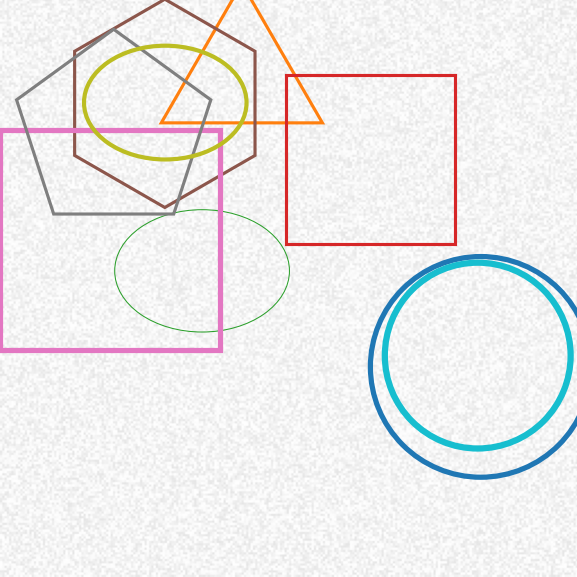[{"shape": "circle", "thickness": 2.5, "radius": 0.96, "center": [0.832, 0.364]}, {"shape": "triangle", "thickness": 1.5, "radius": 0.81, "center": [0.419, 0.867]}, {"shape": "oval", "thickness": 0.5, "radius": 0.76, "center": [0.35, 0.53]}, {"shape": "square", "thickness": 1.5, "radius": 0.73, "center": [0.642, 0.723]}, {"shape": "hexagon", "thickness": 1.5, "radius": 0.9, "center": [0.285, 0.82]}, {"shape": "square", "thickness": 2.5, "radius": 0.95, "center": [0.19, 0.584]}, {"shape": "pentagon", "thickness": 1.5, "radius": 0.88, "center": [0.197, 0.772]}, {"shape": "oval", "thickness": 2, "radius": 0.7, "center": [0.286, 0.821]}, {"shape": "circle", "thickness": 3, "radius": 0.8, "center": [0.827, 0.383]}]